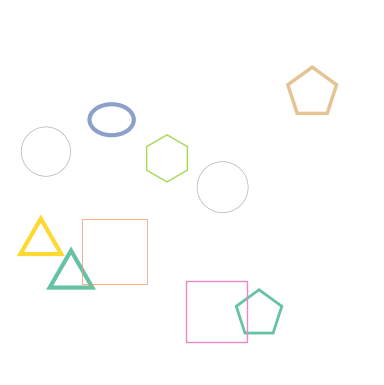[{"shape": "triangle", "thickness": 3, "radius": 0.32, "center": [0.184, 0.285]}, {"shape": "pentagon", "thickness": 2, "radius": 0.31, "center": [0.673, 0.185]}, {"shape": "square", "thickness": 0.5, "radius": 0.42, "center": [0.299, 0.346]}, {"shape": "oval", "thickness": 3, "radius": 0.29, "center": [0.29, 0.689]}, {"shape": "square", "thickness": 1, "radius": 0.4, "center": [0.561, 0.192]}, {"shape": "hexagon", "thickness": 1, "radius": 0.31, "center": [0.434, 0.589]}, {"shape": "triangle", "thickness": 3, "radius": 0.31, "center": [0.106, 0.371]}, {"shape": "pentagon", "thickness": 2.5, "radius": 0.33, "center": [0.811, 0.759]}, {"shape": "circle", "thickness": 0.5, "radius": 0.32, "center": [0.119, 0.606]}, {"shape": "circle", "thickness": 0.5, "radius": 0.33, "center": [0.578, 0.514]}]